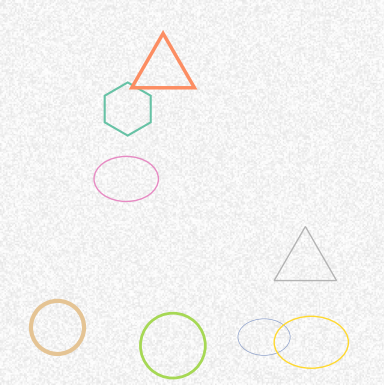[{"shape": "hexagon", "thickness": 1.5, "radius": 0.35, "center": [0.332, 0.717]}, {"shape": "triangle", "thickness": 2.5, "radius": 0.47, "center": [0.424, 0.819]}, {"shape": "oval", "thickness": 0.5, "radius": 0.34, "center": [0.686, 0.124]}, {"shape": "oval", "thickness": 1, "radius": 0.42, "center": [0.328, 0.535]}, {"shape": "circle", "thickness": 2, "radius": 0.42, "center": [0.449, 0.102]}, {"shape": "oval", "thickness": 1, "radius": 0.48, "center": [0.809, 0.111]}, {"shape": "circle", "thickness": 3, "radius": 0.34, "center": [0.149, 0.15]}, {"shape": "triangle", "thickness": 1, "radius": 0.47, "center": [0.793, 0.318]}]